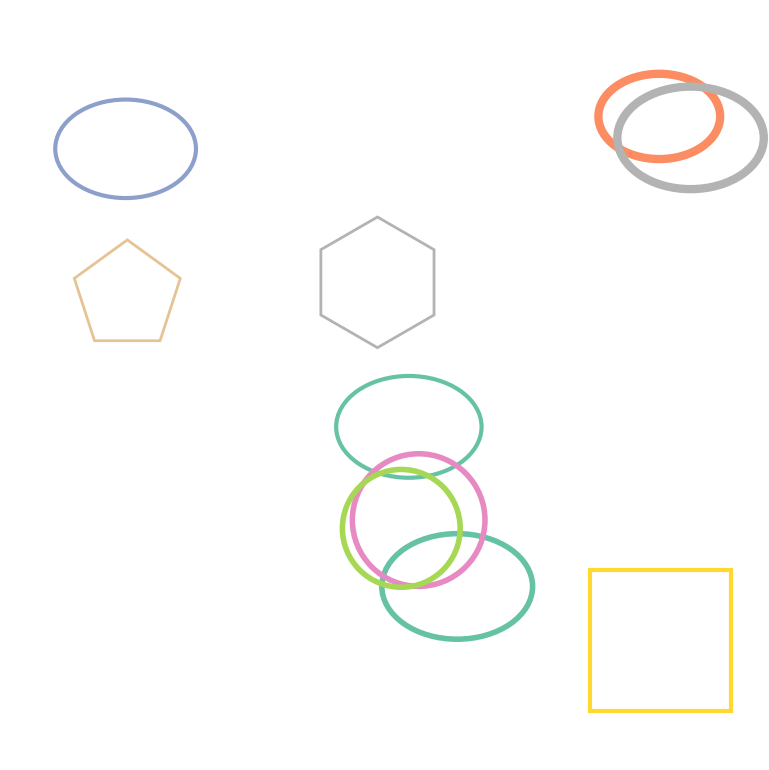[{"shape": "oval", "thickness": 1.5, "radius": 0.47, "center": [0.531, 0.446]}, {"shape": "oval", "thickness": 2, "radius": 0.49, "center": [0.594, 0.238]}, {"shape": "oval", "thickness": 3, "radius": 0.4, "center": [0.856, 0.849]}, {"shape": "oval", "thickness": 1.5, "radius": 0.46, "center": [0.163, 0.807]}, {"shape": "circle", "thickness": 2, "radius": 0.43, "center": [0.544, 0.325]}, {"shape": "circle", "thickness": 2, "radius": 0.38, "center": [0.521, 0.314]}, {"shape": "square", "thickness": 1.5, "radius": 0.46, "center": [0.858, 0.168]}, {"shape": "pentagon", "thickness": 1, "radius": 0.36, "center": [0.165, 0.616]}, {"shape": "oval", "thickness": 3, "radius": 0.48, "center": [0.897, 0.821]}, {"shape": "hexagon", "thickness": 1, "radius": 0.42, "center": [0.49, 0.633]}]